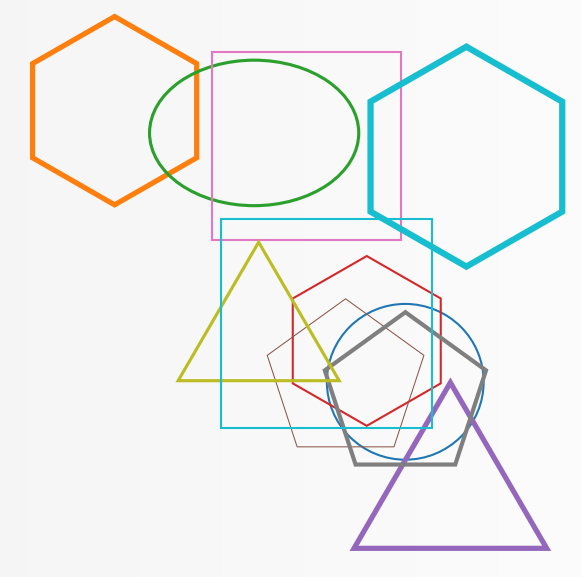[{"shape": "circle", "thickness": 1, "radius": 0.67, "center": [0.697, 0.338]}, {"shape": "hexagon", "thickness": 2.5, "radius": 0.82, "center": [0.197, 0.807]}, {"shape": "oval", "thickness": 1.5, "radius": 0.9, "center": [0.437, 0.769]}, {"shape": "hexagon", "thickness": 1, "radius": 0.74, "center": [0.631, 0.409]}, {"shape": "triangle", "thickness": 2.5, "radius": 0.96, "center": [0.775, 0.145]}, {"shape": "pentagon", "thickness": 0.5, "radius": 0.71, "center": [0.595, 0.34]}, {"shape": "square", "thickness": 1, "radius": 0.81, "center": [0.527, 0.746]}, {"shape": "pentagon", "thickness": 2, "radius": 0.73, "center": [0.697, 0.313]}, {"shape": "triangle", "thickness": 1.5, "radius": 0.8, "center": [0.445, 0.42]}, {"shape": "hexagon", "thickness": 3, "radius": 0.95, "center": [0.802, 0.728]}, {"shape": "square", "thickness": 1, "radius": 0.9, "center": [0.562, 0.44]}]